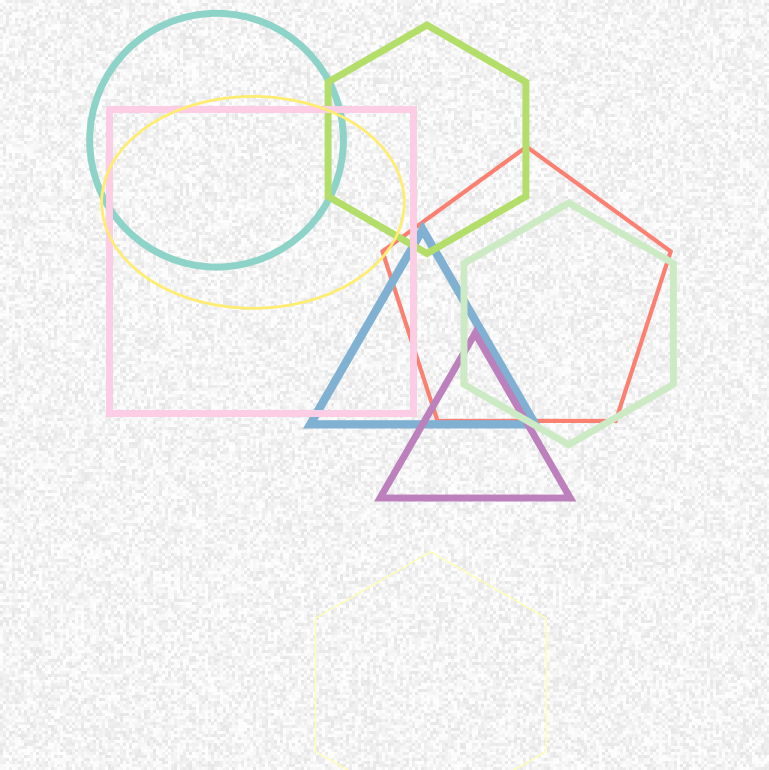[{"shape": "circle", "thickness": 2.5, "radius": 0.82, "center": [0.281, 0.818]}, {"shape": "hexagon", "thickness": 0.5, "radius": 0.86, "center": [0.56, 0.111]}, {"shape": "pentagon", "thickness": 1.5, "radius": 0.98, "center": [0.684, 0.613]}, {"shape": "triangle", "thickness": 3, "radius": 0.84, "center": [0.549, 0.533]}, {"shape": "hexagon", "thickness": 2.5, "radius": 0.74, "center": [0.555, 0.819]}, {"shape": "square", "thickness": 2.5, "radius": 0.99, "center": [0.339, 0.661]}, {"shape": "triangle", "thickness": 2.5, "radius": 0.71, "center": [0.617, 0.425]}, {"shape": "hexagon", "thickness": 2.5, "radius": 0.79, "center": [0.739, 0.579]}, {"shape": "oval", "thickness": 1, "radius": 0.98, "center": [0.329, 0.737]}]